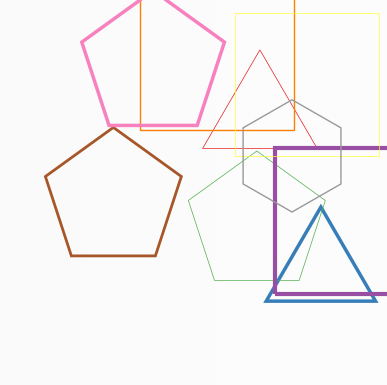[{"shape": "triangle", "thickness": 0.5, "radius": 0.85, "center": [0.671, 0.7]}, {"shape": "triangle", "thickness": 2.5, "radius": 0.81, "center": [0.828, 0.299]}, {"shape": "pentagon", "thickness": 0.5, "radius": 0.93, "center": [0.663, 0.422]}, {"shape": "square", "thickness": 3, "radius": 0.94, "center": [0.897, 0.426]}, {"shape": "square", "thickness": 1, "radius": 0.99, "center": [0.559, 0.861]}, {"shape": "square", "thickness": 0.5, "radius": 0.93, "center": [0.792, 0.78]}, {"shape": "pentagon", "thickness": 2, "radius": 0.92, "center": [0.293, 0.485]}, {"shape": "pentagon", "thickness": 2.5, "radius": 0.97, "center": [0.395, 0.831]}, {"shape": "hexagon", "thickness": 1, "radius": 0.73, "center": [0.754, 0.595]}]